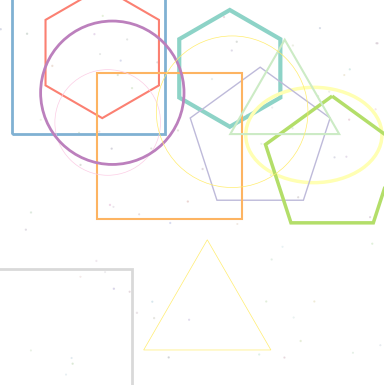[{"shape": "hexagon", "thickness": 3, "radius": 0.76, "center": [0.597, 0.822]}, {"shape": "oval", "thickness": 2.5, "radius": 0.88, "center": [0.815, 0.649]}, {"shape": "pentagon", "thickness": 1, "radius": 0.95, "center": [0.676, 0.634]}, {"shape": "hexagon", "thickness": 1.5, "radius": 0.85, "center": [0.266, 0.863]}, {"shape": "square", "thickness": 2, "radius": 0.99, "center": [0.23, 0.851]}, {"shape": "square", "thickness": 1.5, "radius": 0.95, "center": [0.44, 0.621]}, {"shape": "pentagon", "thickness": 2.5, "radius": 0.91, "center": [0.863, 0.568]}, {"shape": "circle", "thickness": 0.5, "radius": 0.69, "center": [0.28, 0.682]}, {"shape": "square", "thickness": 2, "radius": 1.0, "center": [0.143, 0.102]}, {"shape": "circle", "thickness": 2, "radius": 0.93, "center": [0.292, 0.759]}, {"shape": "triangle", "thickness": 1.5, "radius": 0.82, "center": [0.74, 0.733]}, {"shape": "circle", "thickness": 0.5, "radius": 0.98, "center": [0.603, 0.71]}, {"shape": "triangle", "thickness": 0.5, "radius": 0.95, "center": [0.538, 0.186]}]